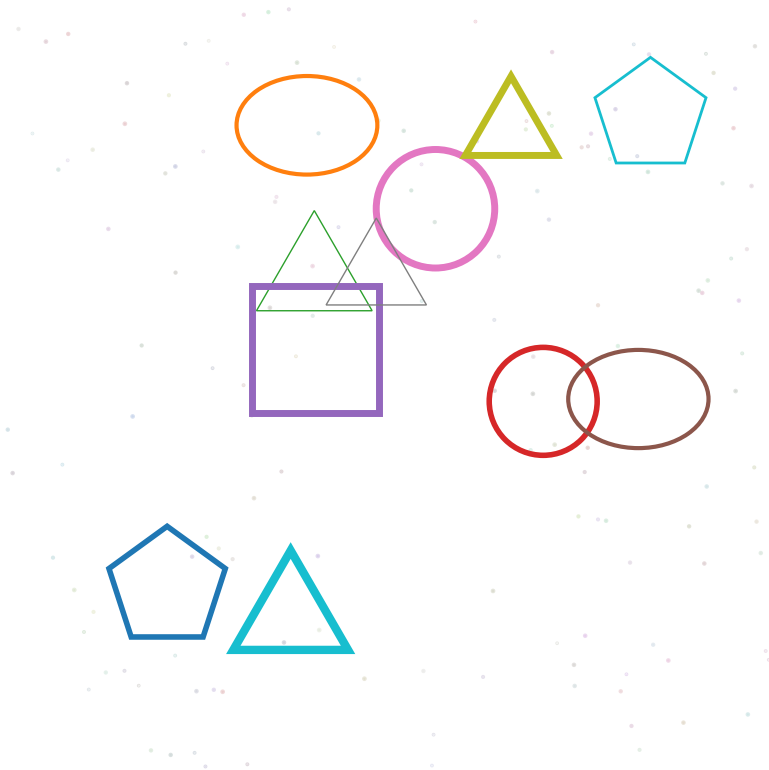[{"shape": "pentagon", "thickness": 2, "radius": 0.4, "center": [0.217, 0.237]}, {"shape": "oval", "thickness": 1.5, "radius": 0.46, "center": [0.399, 0.837]}, {"shape": "triangle", "thickness": 0.5, "radius": 0.43, "center": [0.408, 0.64]}, {"shape": "circle", "thickness": 2, "radius": 0.35, "center": [0.705, 0.479]}, {"shape": "square", "thickness": 2.5, "radius": 0.41, "center": [0.41, 0.547]}, {"shape": "oval", "thickness": 1.5, "radius": 0.46, "center": [0.829, 0.482]}, {"shape": "circle", "thickness": 2.5, "radius": 0.38, "center": [0.566, 0.729]}, {"shape": "triangle", "thickness": 0.5, "radius": 0.38, "center": [0.489, 0.642]}, {"shape": "triangle", "thickness": 2.5, "radius": 0.34, "center": [0.664, 0.832]}, {"shape": "pentagon", "thickness": 1, "radius": 0.38, "center": [0.845, 0.85]}, {"shape": "triangle", "thickness": 3, "radius": 0.43, "center": [0.377, 0.199]}]